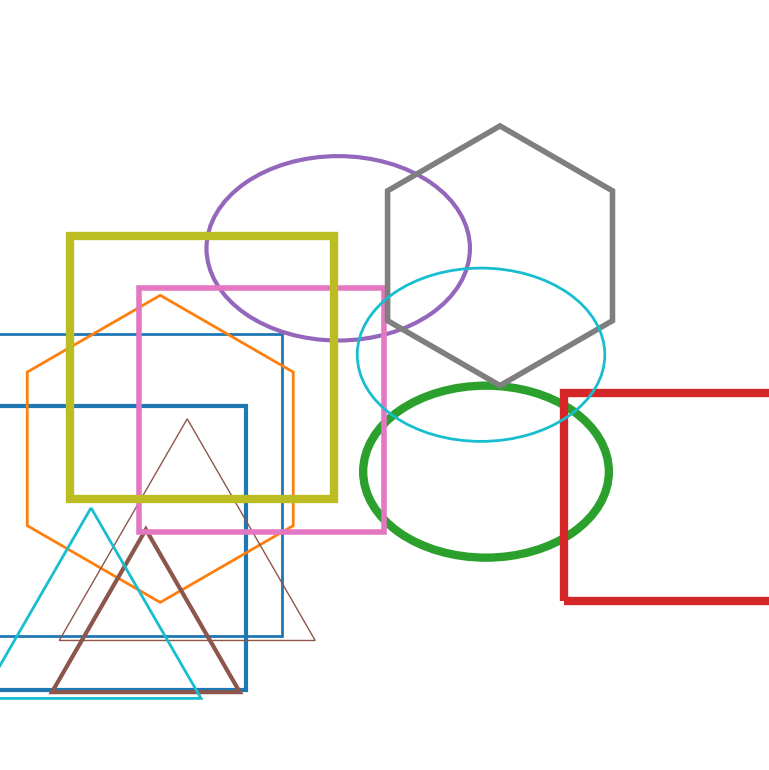[{"shape": "square", "thickness": 1.5, "radius": 0.92, "center": [0.136, 0.289]}, {"shape": "square", "thickness": 1, "radius": 0.98, "center": [0.169, 0.37]}, {"shape": "hexagon", "thickness": 1, "radius": 1.0, "center": [0.208, 0.417]}, {"shape": "oval", "thickness": 3, "radius": 0.8, "center": [0.631, 0.387]}, {"shape": "square", "thickness": 3, "radius": 0.67, "center": [0.867, 0.354]}, {"shape": "oval", "thickness": 1.5, "radius": 0.86, "center": [0.439, 0.678]}, {"shape": "triangle", "thickness": 1.5, "radius": 0.7, "center": [0.189, 0.172]}, {"shape": "triangle", "thickness": 0.5, "radius": 0.96, "center": [0.243, 0.264]}, {"shape": "square", "thickness": 2, "radius": 0.79, "center": [0.339, 0.467]}, {"shape": "hexagon", "thickness": 2, "radius": 0.84, "center": [0.649, 0.668]}, {"shape": "square", "thickness": 3, "radius": 0.86, "center": [0.262, 0.523]}, {"shape": "triangle", "thickness": 1, "radius": 0.83, "center": [0.118, 0.175]}, {"shape": "oval", "thickness": 1, "radius": 0.8, "center": [0.625, 0.539]}]